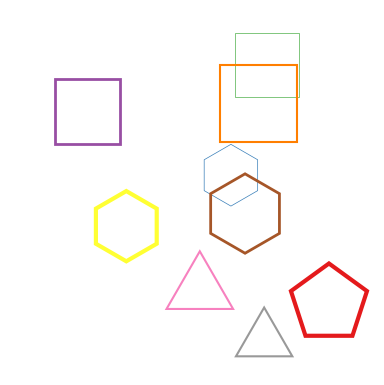[{"shape": "pentagon", "thickness": 3, "radius": 0.52, "center": [0.854, 0.212]}, {"shape": "hexagon", "thickness": 0.5, "radius": 0.4, "center": [0.6, 0.545]}, {"shape": "square", "thickness": 0.5, "radius": 0.42, "center": [0.695, 0.832]}, {"shape": "square", "thickness": 2, "radius": 0.42, "center": [0.227, 0.711]}, {"shape": "square", "thickness": 1.5, "radius": 0.5, "center": [0.671, 0.731]}, {"shape": "hexagon", "thickness": 3, "radius": 0.46, "center": [0.328, 0.413]}, {"shape": "hexagon", "thickness": 2, "radius": 0.52, "center": [0.636, 0.445]}, {"shape": "triangle", "thickness": 1.5, "radius": 0.5, "center": [0.519, 0.247]}, {"shape": "triangle", "thickness": 1.5, "radius": 0.42, "center": [0.686, 0.117]}]